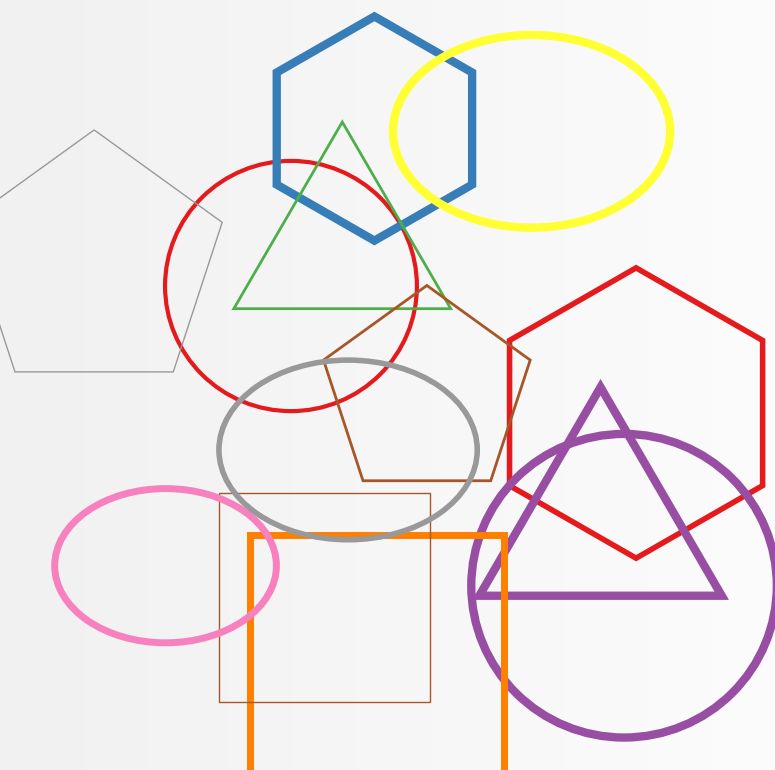[{"shape": "circle", "thickness": 1.5, "radius": 0.81, "center": [0.375, 0.629]}, {"shape": "hexagon", "thickness": 2, "radius": 0.94, "center": [0.821, 0.464]}, {"shape": "hexagon", "thickness": 3, "radius": 0.73, "center": [0.483, 0.833]}, {"shape": "triangle", "thickness": 1, "radius": 0.81, "center": [0.442, 0.68]}, {"shape": "triangle", "thickness": 3, "radius": 0.9, "center": [0.775, 0.317]}, {"shape": "circle", "thickness": 3, "radius": 0.99, "center": [0.805, 0.239]}, {"shape": "square", "thickness": 2.5, "radius": 0.82, "center": [0.487, 0.142]}, {"shape": "oval", "thickness": 3, "radius": 0.89, "center": [0.686, 0.829]}, {"shape": "square", "thickness": 0.5, "radius": 0.68, "center": [0.419, 0.224]}, {"shape": "pentagon", "thickness": 1, "radius": 0.7, "center": [0.551, 0.489]}, {"shape": "oval", "thickness": 2.5, "radius": 0.72, "center": [0.214, 0.265]}, {"shape": "pentagon", "thickness": 0.5, "radius": 0.87, "center": [0.121, 0.658]}, {"shape": "oval", "thickness": 2, "radius": 0.83, "center": [0.449, 0.416]}]